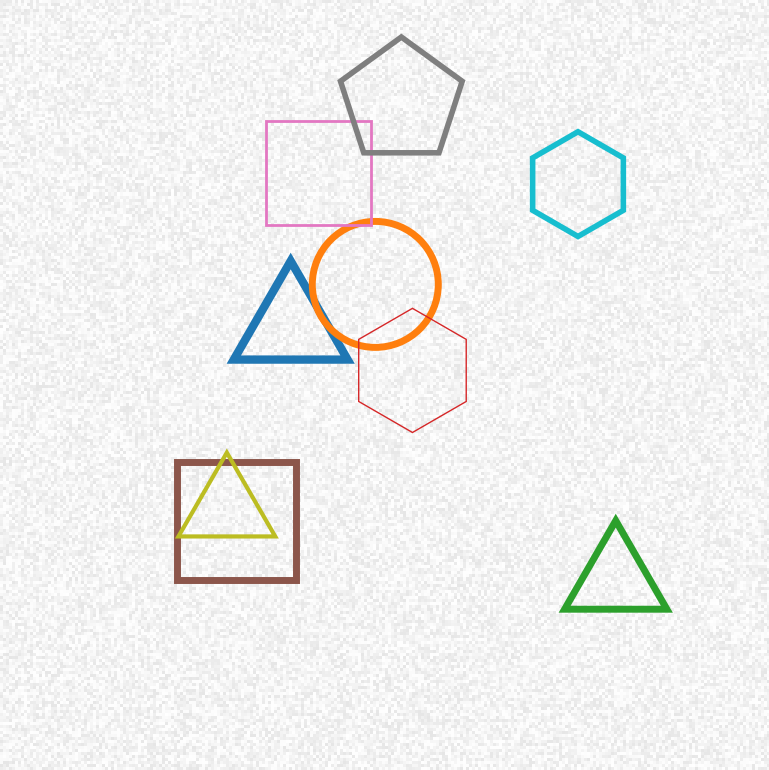[{"shape": "triangle", "thickness": 3, "radius": 0.43, "center": [0.378, 0.576]}, {"shape": "circle", "thickness": 2.5, "radius": 0.41, "center": [0.487, 0.631]}, {"shape": "triangle", "thickness": 2.5, "radius": 0.38, "center": [0.8, 0.247]}, {"shape": "hexagon", "thickness": 0.5, "radius": 0.4, "center": [0.536, 0.519]}, {"shape": "square", "thickness": 2.5, "radius": 0.39, "center": [0.307, 0.323]}, {"shape": "square", "thickness": 1, "radius": 0.34, "center": [0.413, 0.775]}, {"shape": "pentagon", "thickness": 2, "radius": 0.42, "center": [0.521, 0.869]}, {"shape": "triangle", "thickness": 1.5, "radius": 0.36, "center": [0.295, 0.34]}, {"shape": "hexagon", "thickness": 2, "radius": 0.34, "center": [0.751, 0.761]}]